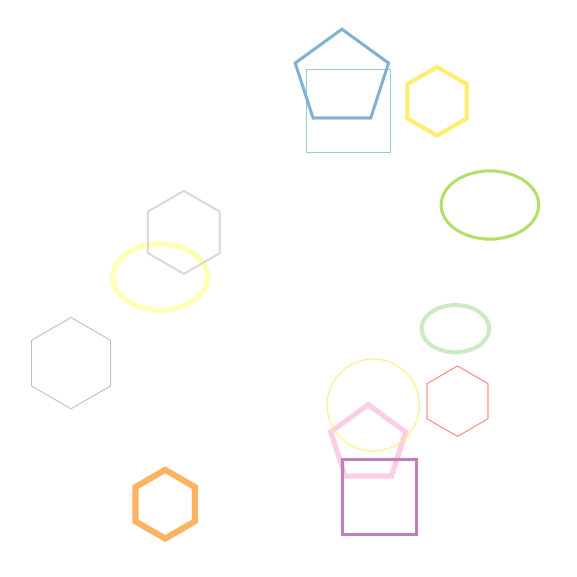[{"shape": "square", "thickness": 0.5, "radius": 0.36, "center": [0.603, 0.808]}, {"shape": "oval", "thickness": 2.5, "radius": 0.41, "center": [0.277, 0.519]}, {"shape": "hexagon", "thickness": 0.5, "radius": 0.4, "center": [0.123, 0.37]}, {"shape": "hexagon", "thickness": 0.5, "radius": 0.3, "center": [0.792, 0.304]}, {"shape": "pentagon", "thickness": 1.5, "radius": 0.42, "center": [0.592, 0.864]}, {"shape": "hexagon", "thickness": 3, "radius": 0.3, "center": [0.286, 0.126]}, {"shape": "oval", "thickness": 1.5, "radius": 0.42, "center": [0.848, 0.644]}, {"shape": "pentagon", "thickness": 2.5, "radius": 0.34, "center": [0.638, 0.23]}, {"shape": "hexagon", "thickness": 1, "radius": 0.36, "center": [0.318, 0.597]}, {"shape": "square", "thickness": 1.5, "radius": 0.32, "center": [0.656, 0.139]}, {"shape": "oval", "thickness": 2, "radius": 0.29, "center": [0.789, 0.43]}, {"shape": "circle", "thickness": 0.5, "radius": 0.4, "center": [0.646, 0.298]}, {"shape": "hexagon", "thickness": 2, "radius": 0.3, "center": [0.757, 0.824]}]